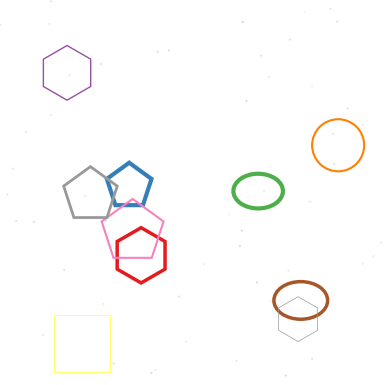[{"shape": "hexagon", "thickness": 2.5, "radius": 0.36, "center": [0.367, 0.337]}, {"shape": "pentagon", "thickness": 3, "radius": 0.3, "center": [0.336, 0.516]}, {"shape": "oval", "thickness": 3, "radius": 0.32, "center": [0.671, 0.504]}, {"shape": "hexagon", "thickness": 1, "radius": 0.35, "center": [0.174, 0.811]}, {"shape": "circle", "thickness": 1.5, "radius": 0.34, "center": [0.878, 0.623]}, {"shape": "square", "thickness": 0.5, "radius": 0.37, "center": [0.214, 0.107]}, {"shape": "oval", "thickness": 2.5, "radius": 0.35, "center": [0.781, 0.22]}, {"shape": "pentagon", "thickness": 1.5, "radius": 0.42, "center": [0.344, 0.399]}, {"shape": "pentagon", "thickness": 2, "radius": 0.37, "center": [0.235, 0.494]}, {"shape": "hexagon", "thickness": 0.5, "radius": 0.29, "center": [0.774, 0.171]}]